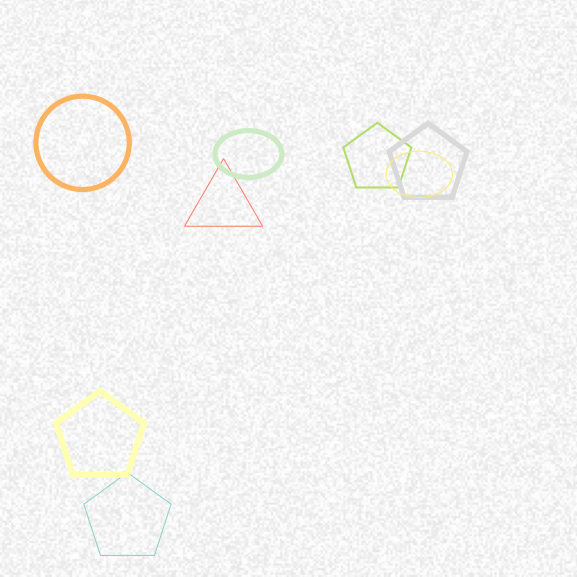[{"shape": "pentagon", "thickness": 0.5, "radius": 0.4, "center": [0.221, 0.102]}, {"shape": "pentagon", "thickness": 3, "radius": 0.4, "center": [0.173, 0.242]}, {"shape": "triangle", "thickness": 0.5, "radius": 0.39, "center": [0.387, 0.646]}, {"shape": "circle", "thickness": 2.5, "radius": 0.4, "center": [0.143, 0.752]}, {"shape": "pentagon", "thickness": 1, "radius": 0.31, "center": [0.653, 0.725]}, {"shape": "pentagon", "thickness": 2.5, "radius": 0.35, "center": [0.741, 0.715]}, {"shape": "oval", "thickness": 2.5, "radius": 0.29, "center": [0.43, 0.733]}, {"shape": "oval", "thickness": 0.5, "radius": 0.29, "center": [0.726, 0.697]}]